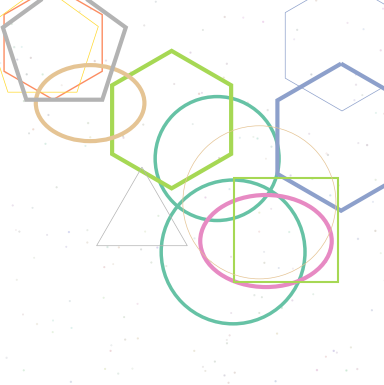[{"shape": "circle", "thickness": 2.5, "radius": 0.8, "center": [0.564, 0.588]}, {"shape": "circle", "thickness": 2.5, "radius": 0.93, "center": [0.605, 0.346]}, {"shape": "hexagon", "thickness": 1, "radius": 0.74, "center": [0.138, 0.888]}, {"shape": "hexagon", "thickness": 3, "radius": 0.95, "center": [0.886, 0.644]}, {"shape": "hexagon", "thickness": 0.5, "radius": 0.85, "center": [0.888, 0.882]}, {"shape": "oval", "thickness": 3, "radius": 0.85, "center": [0.691, 0.374]}, {"shape": "hexagon", "thickness": 3, "radius": 0.89, "center": [0.446, 0.689]}, {"shape": "square", "thickness": 1.5, "radius": 0.67, "center": [0.743, 0.403]}, {"shape": "pentagon", "thickness": 0.5, "radius": 0.76, "center": [0.11, 0.884]}, {"shape": "circle", "thickness": 0.5, "radius": 0.99, "center": [0.674, 0.474]}, {"shape": "oval", "thickness": 3, "radius": 0.71, "center": [0.234, 0.732]}, {"shape": "triangle", "thickness": 0.5, "radius": 0.68, "center": [0.369, 0.43]}, {"shape": "pentagon", "thickness": 3, "radius": 0.84, "center": [0.167, 0.877]}]